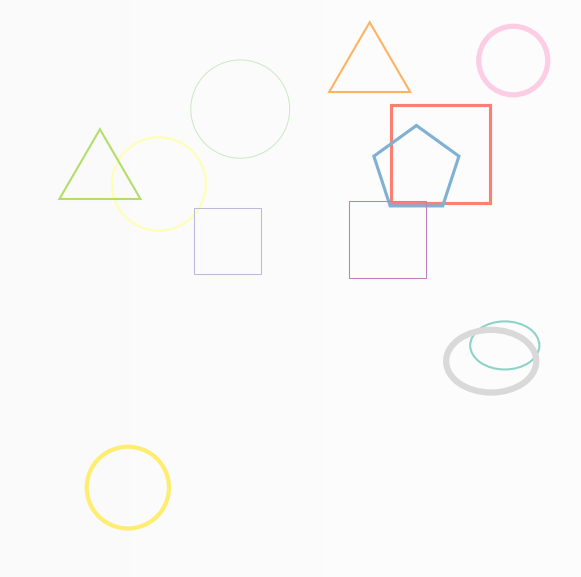[{"shape": "oval", "thickness": 1, "radius": 0.3, "center": [0.868, 0.401]}, {"shape": "circle", "thickness": 1, "radius": 0.4, "center": [0.273, 0.681]}, {"shape": "square", "thickness": 0.5, "radius": 0.29, "center": [0.391, 0.582]}, {"shape": "square", "thickness": 1.5, "radius": 0.43, "center": [0.758, 0.732]}, {"shape": "pentagon", "thickness": 1.5, "radius": 0.38, "center": [0.716, 0.705]}, {"shape": "triangle", "thickness": 1, "radius": 0.4, "center": [0.636, 0.88]}, {"shape": "triangle", "thickness": 1, "radius": 0.4, "center": [0.172, 0.695]}, {"shape": "circle", "thickness": 2.5, "radius": 0.3, "center": [0.883, 0.894]}, {"shape": "oval", "thickness": 3, "radius": 0.39, "center": [0.845, 0.374]}, {"shape": "square", "thickness": 0.5, "radius": 0.33, "center": [0.667, 0.585]}, {"shape": "circle", "thickness": 0.5, "radius": 0.43, "center": [0.413, 0.81]}, {"shape": "circle", "thickness": 2, "radius": 0.35, "center": [0.22, 0.155]}]